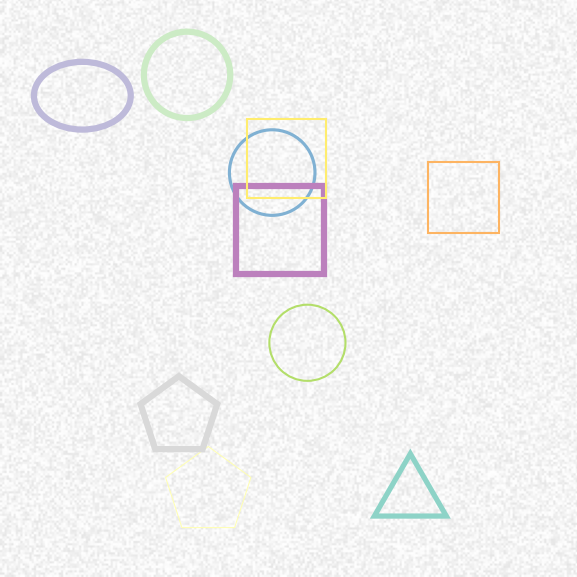[{"shape": "triangle", "thickness": 2.5, "radius": 0.36, "center": [0.711, 0.142]}, {"shape": "pentagon", "thickness": 0.5, "radius": 0.39, "center": [0.361, 0.148]}, {"shape": "oval", "thickness": 3, "radius": 0.42, "center": [0.143, 0.833]}, {"shape": "circle", "thickness": 1.5, "radius": 0.37, "center": [0.471, 0.7]}, {"shape": "square", "thickness": 1, "radius": 0.31, "center": [0.802, 0.657]}, {"shape": "circle", "thickness": 1, "radius": 0.33, "center": [0.532, 0.406]}, {"shape": "pentagon", "thickness": 3, "radius": 0.35, "center": [0.31, 0.278]}, {"shape": "square", "thickness": 3, "radius": 0.38, "center": [0.485, 0.601]}, {"shape": "circle", "thickness": 3, "radius": 0.37, "center": [0.324, 0.869]}, {"shape": "square", "thickness": 1, "radius": 0.34, "center": [0.496, 0.725]}]